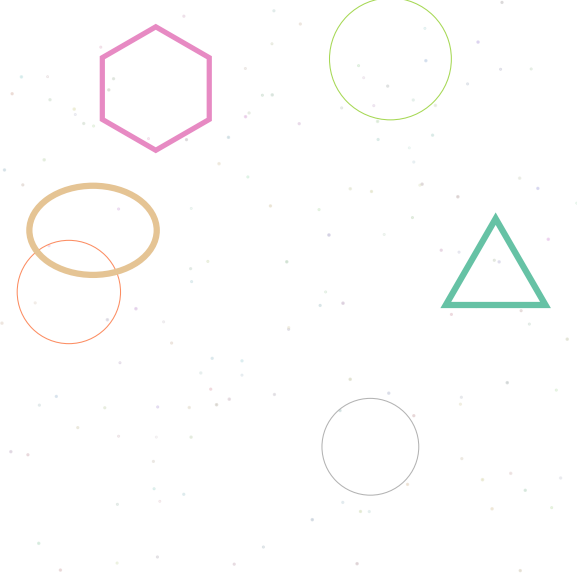[{"shape": "triangle", "thickness": 3, "radius": 0.5, "center": [0.858, 0.521]}, {"shape": "circle", "thickness": 0.5, "radius": 0.45, "center": [0.119, 0.494]}, {"shape": "hexagon", "thickness": 2.5, "radius": 0.53, "center": [0.27, 0.846]}, {"shape": "circle", "thickness": 0.5, "radius": 0.53, "center": [0.676, 0.897]}, {"shape": "oval", "thickness": 3, "radius": 0.55, "center": [0.161, 0.6]}, {"shape": "circle", "thickness": 0.5, "radius": 0.42, "center": [0.641, 0.225]}]